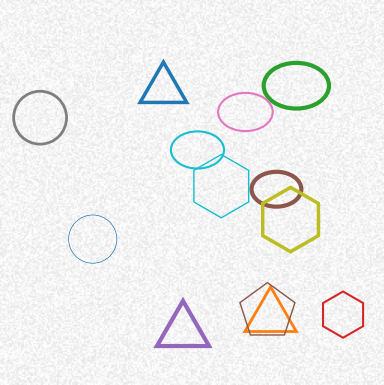[{"shape": "triangle", "thickness": 2.5, "radius": 0.35, "center": [0.424, 0.769]}, {"shape": "circle", "thickness": 0.5, "radius": 0.31, "center": [0.241, 0.379]}, {"shape": "triangle", "thickness": 2, "radius": 0.39, "center": [0.703, 0.178]}, {"shape": "oval", "thickness": 3, "radius": 0.42, "center": [0.77, 0.777]}, {"shape": "hexagon", "thickness": 1.5, "radius": 0.3, "center": [0.891, 0.183]}, {"shape": "triangle", "thickness": 3, "radius": 0.39, "center": [0.475, 0.14]}, {"shape": "pentagon", "thickness": 1, "radius": 0.38, "center": [0.695, 0.191]}, {"shape": "oval", "thickness": 3, "radius": 0.32, "center": [0.718, 0.509]}, {"shape": "oval", "thickness": 1.5, "radius": 0.35, "center": [0.637, 0.709]}, {"shape": "circle", "thickness": 2, "radius": 0.34, "center": [0.104, 0.694]}, {"shape": "hexagon", "thickness": 2.5, "radius": 0.42, "center": [0.755, 0.43]}, {"shape": "hexagon", "thickness": 1, "radius": 0.41, "center": [0.575, 0.517]}, {"shape": "oval", "thickness": 1.5, "radius": 0.34, "center": [0.513, 0.611]}]